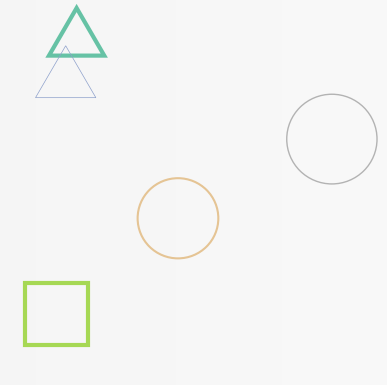[{"shape": "triangle", "thickness": 3, "radius": 0.41, "center": [0.198, 0.897]}, {"shape": "triangle", "thickness": 0.5, "radius": 0.45, "center": [0.17, 0.791]}, {"shape": "square", "thickness": 3, "radius": 0.41, "center": [0.147, 0.184]}, {"shape": "circle", "thickness": 1.5, "radius": 0.52, "center": [0.459, 0.433]}, {"shape": "circle", "thickness": 1, "radius": 0.58, "center": [0.856, 0.639]}]